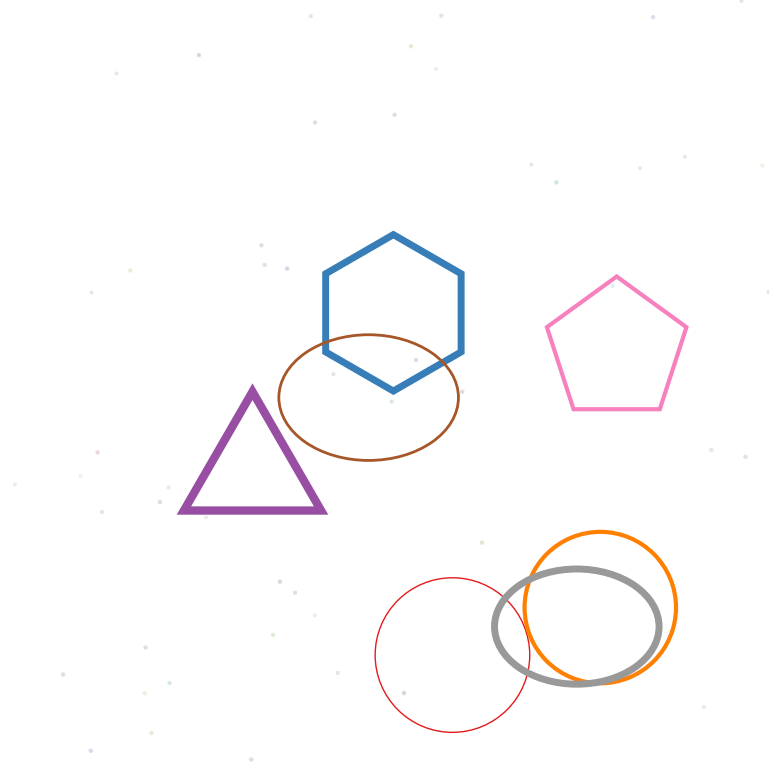[{"shape": "circle", "thickness": 0.5, "radius": 0.5, "center": [0.588, 0.149]}, {"shape": "hexagon", "thickness": 2.5, "radius": 0.51, "center": [0.511, 0.594]}, {"shape": "triangle", "thickness": 3, "radius": 0.51, "center": [0.328, 0.388]}, {"shape": "circle", "thickness": 1.5, "radius": 0.49, "center": [0.78, 0.211]}, {"shape": "oval", "thickness": 1, "radius": 0.58, "center": [0.479, 0.484]}, {"shape": "pentagon", "thickness": 1.5, "radius": 0.48, "center": [0.801, 0.546]}, {"shape": "oval", "thickness": 2.5, "radius": 0.53, "center": [0.749, 0.186]}]